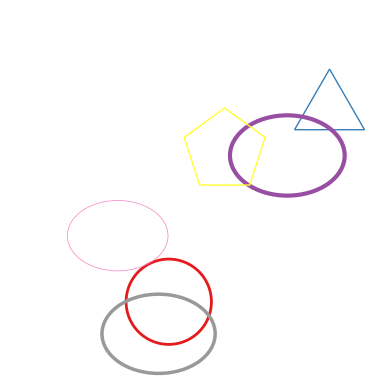[{"shape": "circle", "thickness": 2, "radius": 0.55, "center": [0.438, 0.216]}, {"shape": "triangle", "thickness": 1, "radius": 0.52, "center": [0.856, 0.716]}, {"shape": "oval", "thickness": 3, "radius": 0.74, "center": [0.746, 0.596]}, {"shape": "pentagon", "thickness": 1, "radius": 0.55, "center": [0.584, 0.609]}, {"shape": "oval", "thickness": 0.5, "radius": 0.65, "center": [0.306, 0.388]}, {"shape": "oval", "thickness": 2.5, "radius": 0.74, "center": [0.412, 0.133]}]